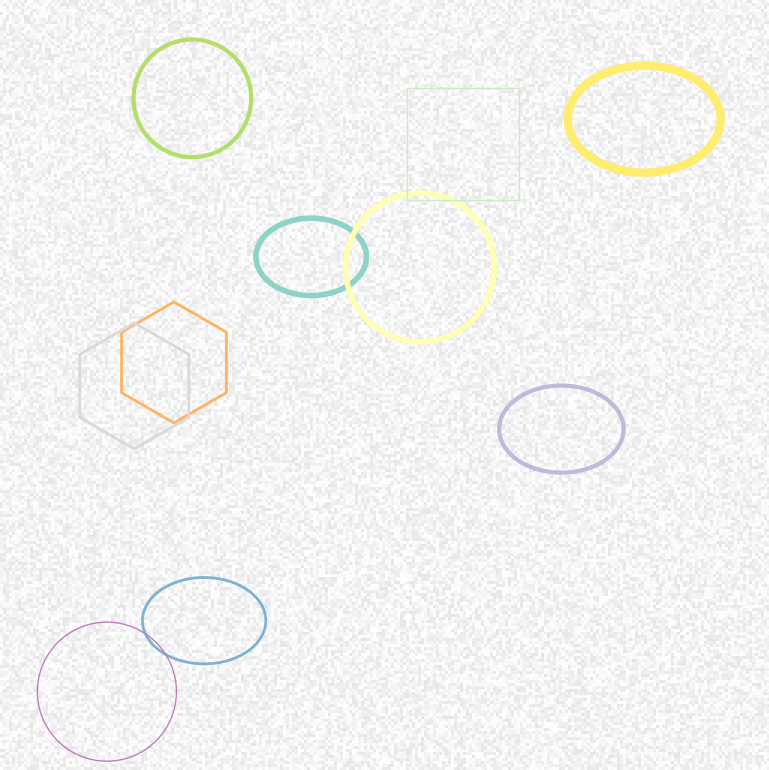[{"shape": "oval", "thickness": 2, "radius": 0.36, "center": [0.404, 0.666]}, {"shape": "circle", "thickness": 2, "radius": 0.48, "center": [0.545, 0.653]}, {"shape": "oval", "thickness": 1.5, "radius": 0.4, "center": [0.729, 0.443]}, {"shape": "oval", "thickness": 1, "radius": 0.4, "center": [0.265, 0.194]}, {"shape": "hexagon", "thickness": 1, "radius": 0.39, "center": [0.226, 0.529]}, {"shape": "circle", "thickness": 1.5, "radius": 0.38, "center": [0.25, 0.872]}, {"shape": "hexagon", "thickness": 1, "radius": 0.41, "center": [0.174, 0.499]}, {"shape": "circle", "thickness": 0.5, "radius": 0.45, "center": [0.139, 0.102]}, {"shape": "square", "thickness": 0.5, "radius": 0.36, "center": [0.602, 0.813]}, {"shape": "oval", "thickness": 3, "radius": 0.5, "center": [0.837, 0.845]}]